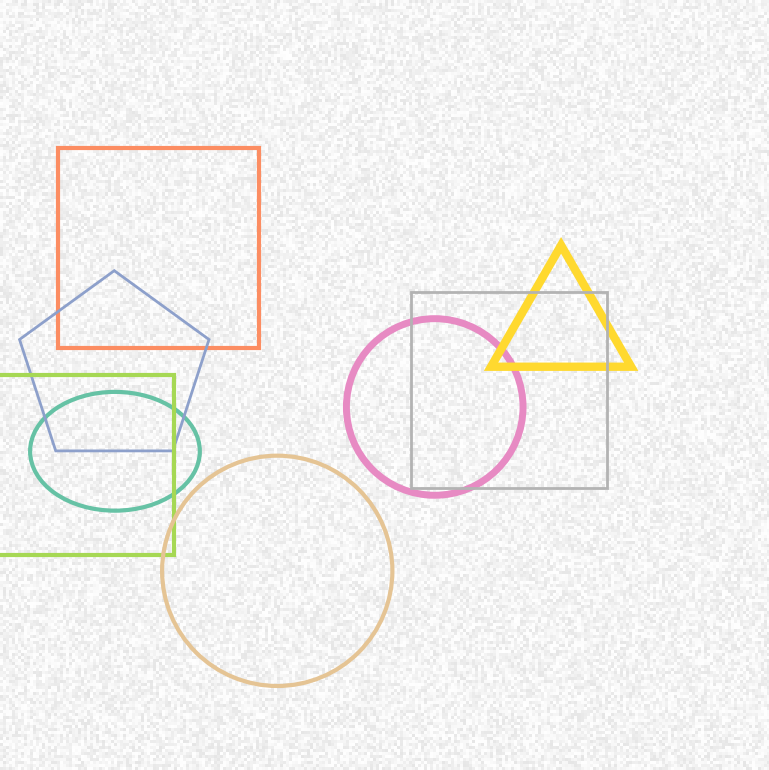[{"shape": "oval", "thickness": 1.5, "radius": 0.55, "center": [0.149, 0.414]}, {"shape": "square", "thickness": 1.5, "radius": 0.65, "center": [0.206, 0.678]}, {"shape": "pentagon", "thickness": 1, "radius": 0.65, "center": [0.148, 0.519]}, {"shape": "circle", "thickness": 2.5, "radius": 0.57, "center": [0.565, 0.471]}, {"shape": "square", "thickness": 1.5, "radius": 0.58, "center": [0.109, 0.396]}, {"shape": "triangle", "thickness": 3, "radius": 0.53, "center": [0.729, 0.576]}, {"shape": "circle", "thickness": 1.5, "radius": 0.75, "center": [0.36, 0.259]}, {"shape": "square", "thickness": 1, "radius": 0.64, "center": [0.661, 0.493]}]